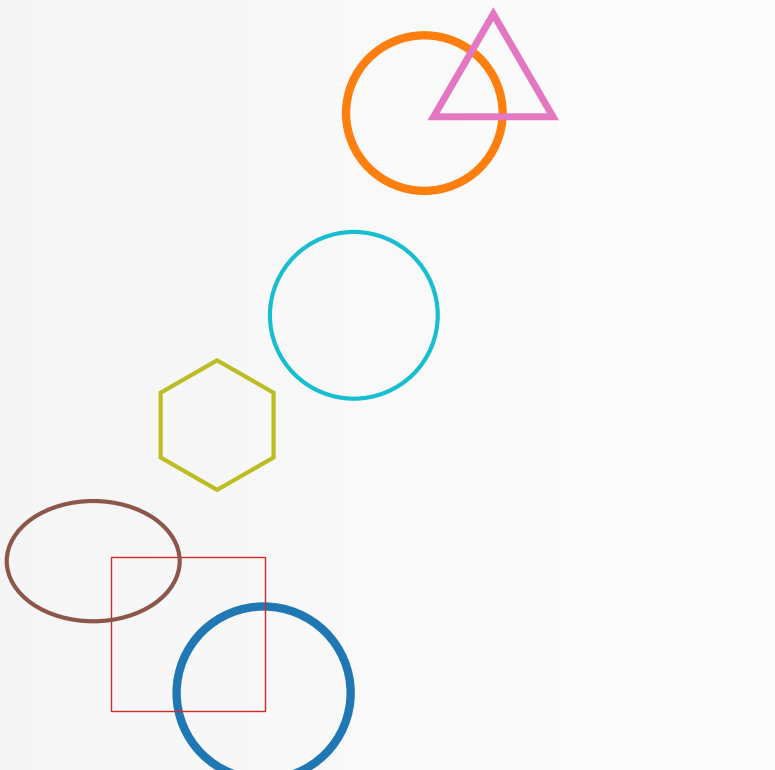[{"shape": "circle", "thickness": 3, "radius": 0.56, "center": [0.34, 0.1]}, {"shape": "circle", "thickness": 3, "radius": 0.51, "center": [0.548, 0.853]}, {"shape": "square", "thickness": 0.5, "radius": 0.5, "center": [0.243, 0.177]}, {"shape": "oval", "thickness": 1.5, "radius": 0.56, "center": [0.12, 0.271]}, {"shape": "triangle", "thickness": 2.5, "radius": 0.44, "center": [0.637, 0.893]}, {"shape": "hexagon", "thickness": 1.5, "radius": 0.42, "center": [0.28, 0.448]}, {"shape": "circle", "thickness": 1.5, "radius": 0.54, "center": [0.457, 0.591]}]